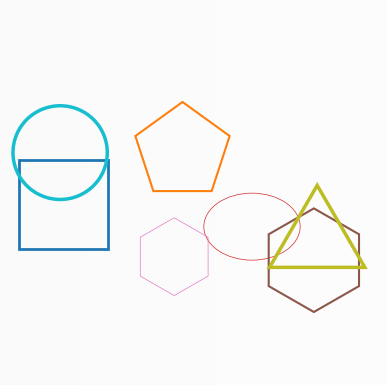[{"shape": "square", "thickness": 2, "radius": 0.58, "center": [0.164, 0.468]}, {"shape": "pentagon", "thickness": 1.5, "radius": 0.64, "center": [0.471, 0.607]}, {"shape": "oval", "thickness": 0.5, "radius": 0.62, "center": [0.65, 0.411]}, {"shape": "hexagon", "thickness": 1.5, "radius": 0.67, "center": [0.81, 0.324]}, {"shape": "hexagon", "thickness": 0.5, "radius": 0.51, "center": [0.449, 0.333]}, {"shape": "triangle", "thickness": 2.5, "radius": 0.71, "center": [0.819, 0.377]}, {"shape": "circle", "thickness": 2.5, "radius": 0.61, "center": [0.155, 0.604]}]